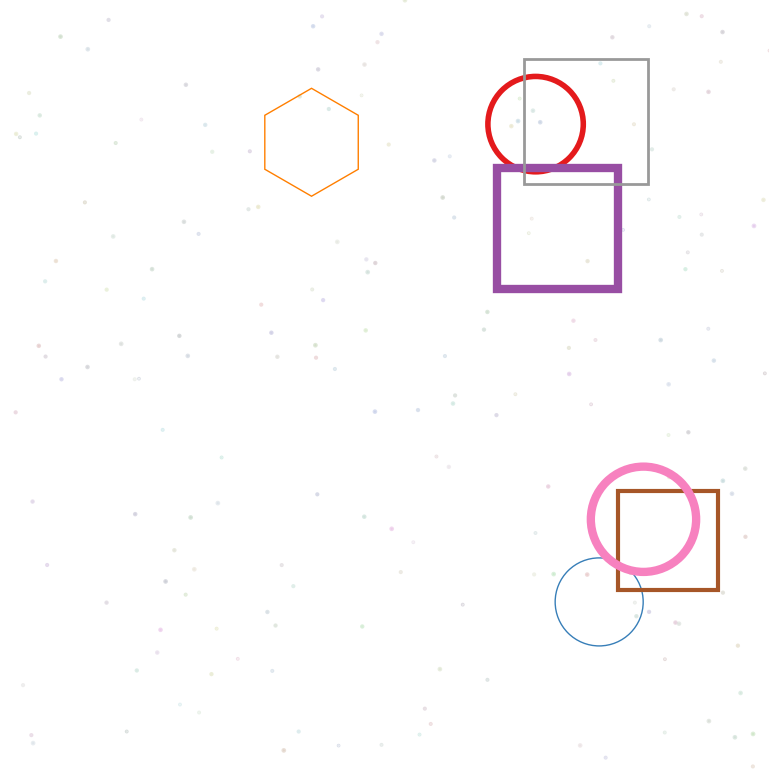[{"shape": "circle", "thickness": 2, "radius": 0.31, "center": [0.696, 0.839]}, {"shape": "circle", "thickness": 0.5, "radius": 0.29, "center": [0.778, 0.218]}, {"shape": "square", "thickness": 3, "radius": 0.39, "center": [0.724, 0.703]}, {"shape": "hexagon", "thickness": 0.5, "radius": 0.35, "center": [0.405, 0.815]}, {"shape": "square", "thickness": 1.5, "radius": 0.32, "center": [0.867, 0.298]}, {"shape": "circle", "thickness": 3, "radius": 0.34, "center": [0.836, 0.326]}, {"shape": "square", "thickness": 1, "radius": 0.4, "center": [0.761, 0.842]}]